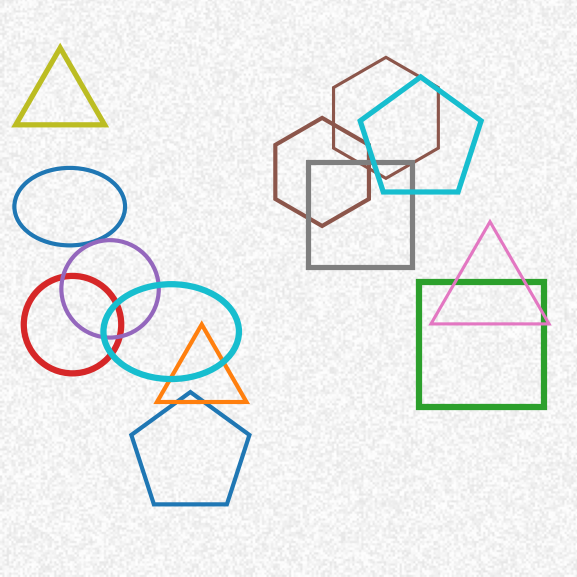[{"shape": "pentagon", "thickness": 2, "radius": 0.54, "center": [0.33, 0.213]}, {"shape": "oval", "thickness": 2, "radius": 0.48, "center": [0.121, 0.641]}, {"shape": "triangle", "thickness": 2, "radius": 0.45, "center": [0.349, 0.348]}, {"shape": "square", "thickness": 3, "radius": 0.54, "center": [0.834, 0.403]}, {"shape": "circle", "thickness": 3, "radius": 0.42, "center": [0.126, 0.437]}, {"shape": "circle", "thickness": 2, "radius": 0.42, "center": [0.191, 0.499]}, {"shape": "hexagon", "thickness": 2, "radius": 0.47, "center": [0.558, 0.701]}, {"shape": "hexagon", "thickness": 1.5, "radius": 0.52, "center": [0.668, 0.795]}, {"shape": "triangle", "thickness": 1.5, "radius": 0.59, "center": [0.848, 0.497]}, {"shape": "square", "thickness": 2.5, "radius": 0.45, "center": [0.623, 0.628]}, {"shape": "triangle", "thickness": 2.5, "radius": 0.44, "center": [0.104, 0.827]}, {"shape": "oval", "thickness": 3, "radius": 0.59, "center": [0.296, 0.425]}, {"shape": "pentagon", "thickness": 2.5, "radius": 0.55, "center": [0.728, 0.756]}]